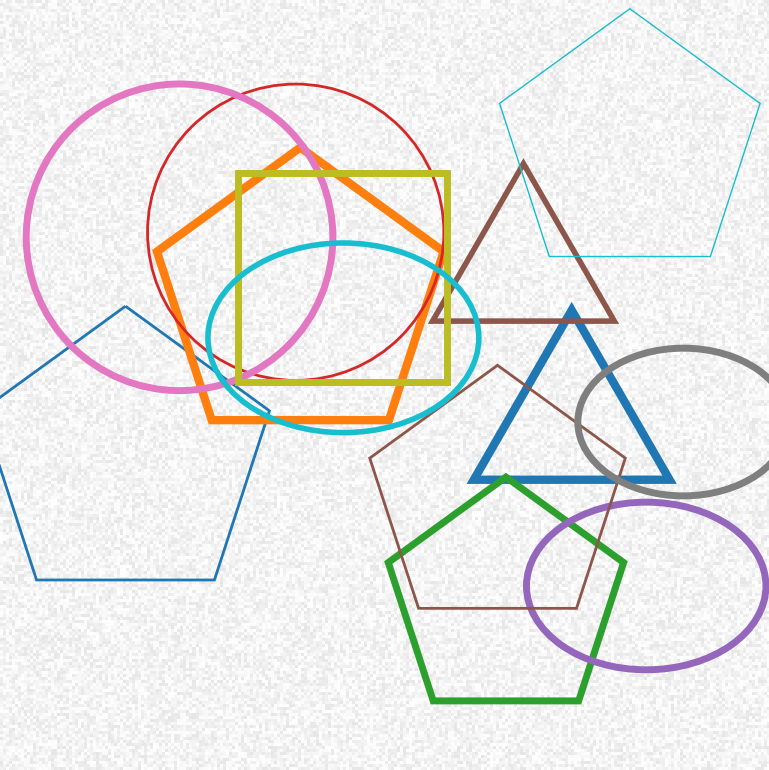[{"shape": "pentagon", "thickness": 1, "radius": 0.98, "center": [0.163, 0.406]}, {"shape": "triangle", "thickness": 3, "radius": 0.73, "center": [0.742, 0.45]}, {"shape": "pentagon", "thickness": 3, "radius": 0.98, "center": [0.39, 0.613]}, {"shape": "pentagon", "thickness": 2.5, "radius": 0.8, "center": [0.657, 0.22]}, {"shape": "circle", "thickness": 1, "radius": 0.96, "center": [0.384, 0.698]}, {"shape": "oval", "thickness": 2.5, "radius": 0.78, "center": [0.839, 0.239]}, {"shape": "pentagon", "thickness": 1, "radius": 0.87, "center": [0.646, 0.351]}, {"shape": "triangle", "thickness": 2, "radius": 0.68, "center": [0.68, 0.651]}, {"shape": "circle", "thickness": 2.5, "radius": 1.0, "center": [0.233, 0.692]}, {"shape": "oval", "thickness": 2.5, "radius": 0.69, "center": [0.887, 0.452]}, {"shape": "square", "thickness": 2.5, "radius": 0.68, "center": [0.445, 0.639]}, {"shape": "pentagon", "thickness": 0.5, "radius": 0.89, "center": [0.818, 0.811]}, {"shape": "oval", "thickness": 2, "radius": 0.88, "center": [0.446, 0.561]}]